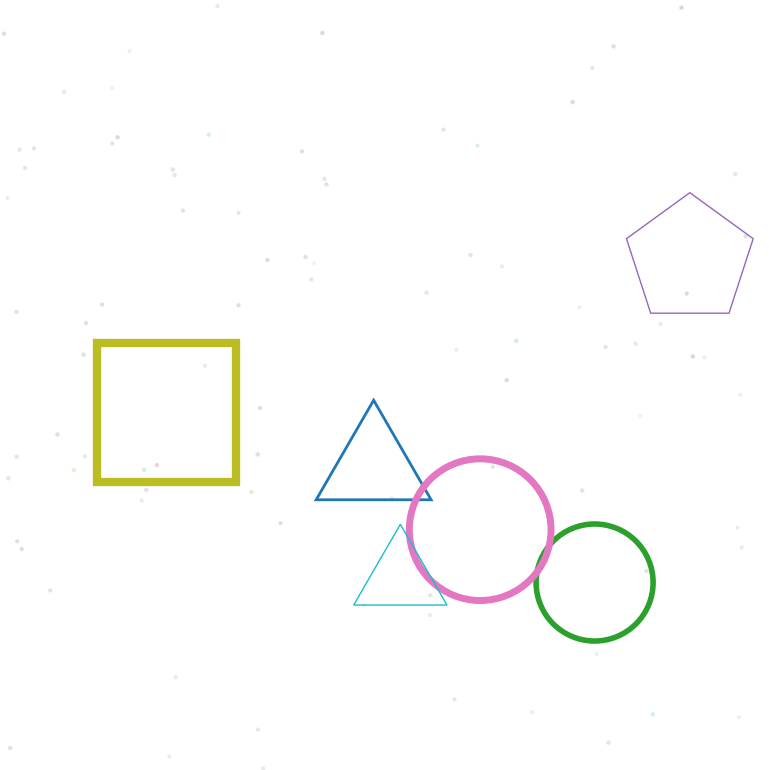[{"shape": "triangle", "thickness": 1, "radius": 0.43, "center": [0.485, 0.394]}, {"shape": "circle", "thickness": 2, "radius": 0.38, "center": [0.772, 0.243]}, {"shape": "pentagon", "thickness": 0.5, "radius": 0.43, "center": [0.896, 0.663]}, {"shape": "circle", "thickness": 2.5, "radius": 0.46, "center": [0.624, 0.312]}, {"shape": "square", "thickness": 3, "radius": 0.45, "center": [0.217, 0.464]}, {"shape": "triangle", "thickness": 0.5, "radius": 0.35, "center": [0.52, 0.249]}]